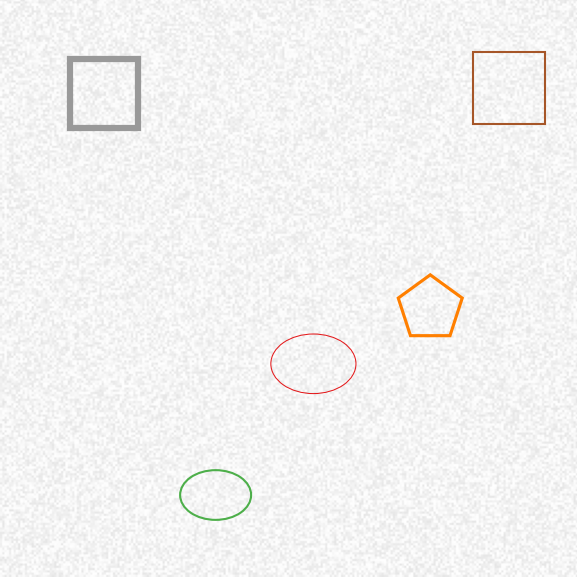[{"shape": "oval", "thickness": 0.5, "radius": 0.37, "center": [0.543, 0.369]}, {"shape": "oval", "thickness": 1, "radius": 0.31, "center": [0.373, 0.142]}, {"shape": "pentagon", "thickness": 1.5, "radius": 0.29, "center": [0.745, 0.465]}, {"shape": "square", "thickness": 1, "radius": 0.31, "center": [0.882, 0.846]}, {"shape": "square", "thickness": 3, "radius": 0.3, "center": [0.18, 0.837]}]